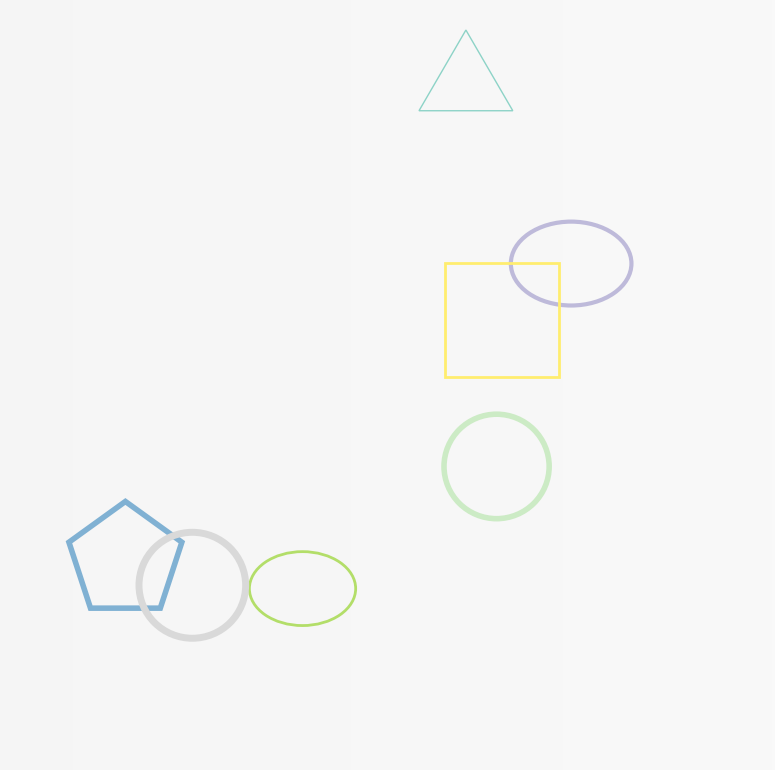[{"shape": "triangle", "thickness": 0.5, "radius": 0.35, "center": [0.601, 0.891]}, {"shape": "oval", "thickness": 1.5, "radius": 0.39, "center": [0.737, 0.658]}, {"shape": "pentagon", "thickness": 2, "radius": 0.38, "center": [0.162, 0.272]}, {"shape": "oval", "thickness": 1, "radius": 0.34, "center": [0.39, 0.236]}, {"shape": "circle", "thickness": 2.5, "radius": 0.34, "center": [0.248, 0.24]}, {"shape": "circle", "thickness": 2, "radius": 0.34, "center": [0.641, 0.394]}, {"shape": "square", "thickness": 1, "radius": 0.37, "center": [0.647, 0.584]}]